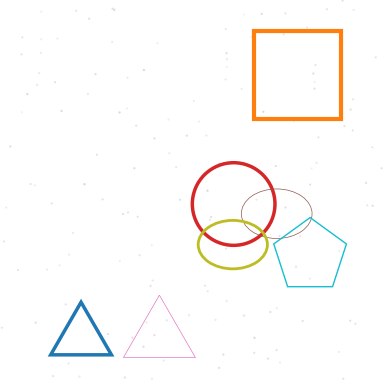[{"shape": "triangle", "thickness": 2.5, "radius": 0.46, "center": [0.211, 0.124]}, {"shape": "square", "thickness": 3, "radius": 0.57, "center": [0.773, 0.805]}, {"shape": "circle", "thickness": 2.5, "radius": 0.54, "center": [0.607, 0.47]}, {"shape": "oval", "thickness": 0.5, "radius": 0.46, "center": [0.719, 0.445]}, {"shape": "triangle", "thickness": 0.5, "radius": 0.54, "center": [0.414, 0.125]}, {"shape": "oval", "thickness": 2, "radius": 0.45, "center": [0.605, 0.365]}, {"shape": "pentagon", "thickness": 1, "radius": 0.5, "center": [0.805, 0.336]}]